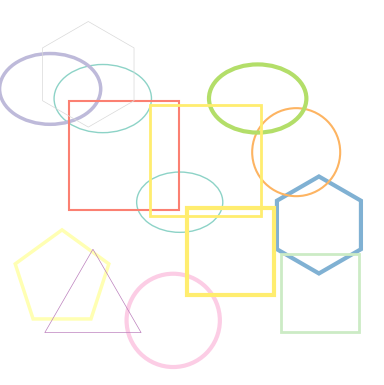[{"shape": "oval", "thickness": 1, "radius": 0.63, "center": [0.267, 0.744]}, {"shape": "oval", "thickness": 1, "radius": 0.56, "center": [0.467, 0.475]}, {"shape": "pentagon", "thickness": 2.5, "radius": 0.64, "center": [0.161, 0.275]}, {"shape": "oval", "thickness": 2.5, "radius": 0.66, "center": [0.13, 0.769]}, {"shape": "square", "thickness": 1.5, "radius": 0.71, "center": [0.322, 0.597]}, {"shape": "hexagon", "thickness": 3, "radius": 0.63, "center": [0.828, 0.416]}, {"shape": "circle", "thickness": 1.5, "radius": 0.57, "center": [0.769, 0.605]}, {"shape": "oval", "thickness": 3, "radius": 0.63, "center": [0.669, 0.744]}, {"shape": "circle", "thickness": 3, "radius": 0.61, "center": [0.45, 0.168]}, {"shape": "hexagon", "thickness": 0.5, "radius": 0.69, "center": [0.229, 0.807]}, {"shape": "triangle", "thickness": 0.5, "radius": 0.72, "center": [0.241, 0.208]}, {"shape": "square", "thickness": 2, "radius": 0.5, "center": [0.832, 0.239]}, {"shape": "square", "thickness": 2, "radius": 0.72, "center": [0.535, 0.583]}, {"shape": "square", "thickness": 3, "radius": 0.57, "center": [0.6, 0.348]}]